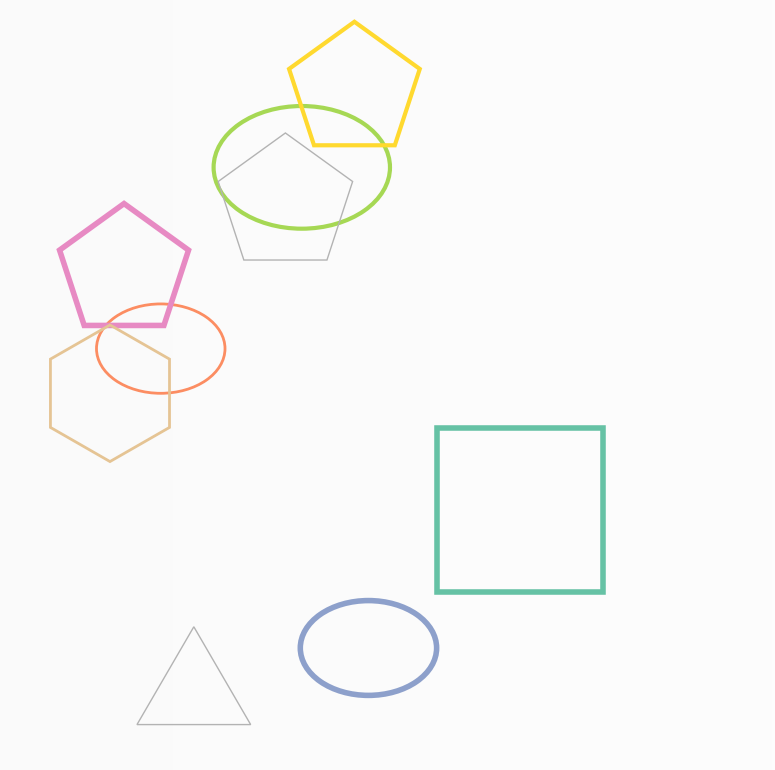[{"shape": "square", "thickness": 2, "radius": 0.53, "center": [0.671, 0.337]}, {"shape": "oval", "thickness": 1, "radius": 0.41, "center": [0.207, 0.547]}, {"shape": "oval", "thickness": 2, "radius": 0.44, "center": [0.475, 0.158]}, {"shape": "pentagon", "thickness": 2, "radius": 0.44, "center": [0.16, 0.648]}, {"shape": "oval", "thickness": 1.5, "radius": 0.57, "center": [0.389, 0.783]}, {"shape": "pentagon", "thickness": 1.5, "radius": 0.44, "center": [0.457, 0.883]}, {"shape": "hexagon", "thickness": 1, "radius": 0.44, "center": [0.142, 0.489]}, {"shape": "triangle", "thickness": 0.5, "radius": 0.42, "center": [0.25, 0.101]}, {"shape": "pentagon", "thickness": 0.5, "radius": 0.46, "center": [0.368, 0.736]}]